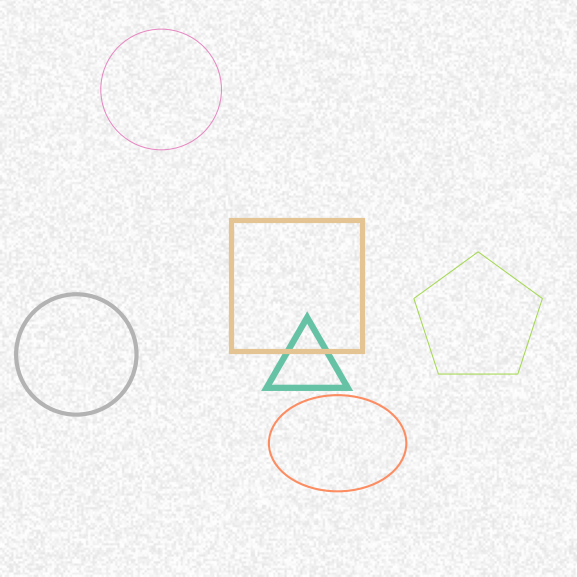[{"shape": "triangle", "thickness": 3, "radius": 0.41, "center": [0.532, 0.368]}, {"shape": "oval", "thickness": 1, "radius": 0.59, "center": [0.585, 0.232]}, {"shape": "circle", "thickness": 0.5, "radius": 0.52, "center": [0.279, 0.844]}, {"shape": "pentagon", "thickness": 0.5, "radius": 0.59, "center": [0.828, 0.446]}, {"shape": "square", "thickness": 2.5, "radius": 0.57, "center": [0.514, 0.505]}, {"shape": "circle", "thickness": 2, "radius": 0.52, "center": [0.132, 0.385]}]